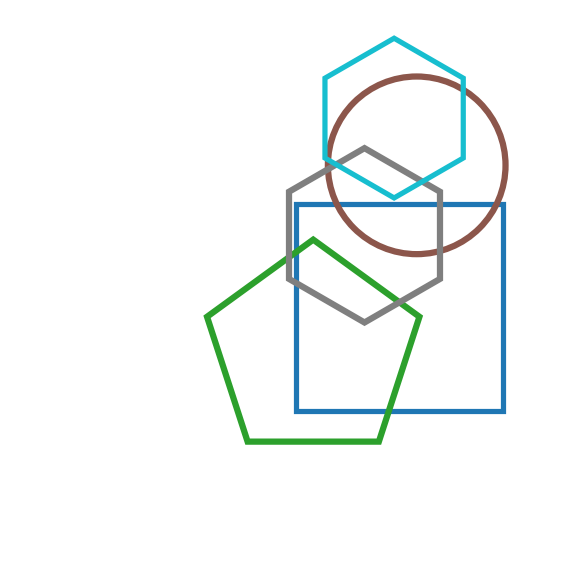[{"shape": "square", "thickness": 2.5, "radius": 0.9, "center": [0.692, 0.467]}, {"shape": "pentagon", "thickness": 3, "radius": 0.97, "center": [0.542, 0.391]}, {"shape": "circle", "thickness": 3, "radius": 0.77, "center": [0.722, 0.713]}, {"shape": "hexagon", "thickness": 3, "radius": 0.75, "center": [0.631, 0.592]}, {"shape": "hexagon", "thickness": 2.5, "radius": 0.69, "center": [0.682, 0.795]}]